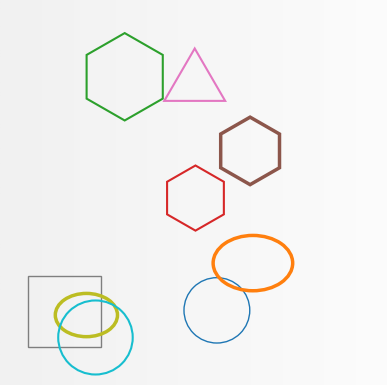[{"shape": "circle", "thickness": 1, "radius": 0.42, "center": [0.56, 0.194]}, {"shape": "oval", "thickness": 2.5, "radius": 0.51, "center": [0.653, 0.317]}, {"shape": "hexagon", "thickness": 1.5, "radius": 0.57, "center": [0.322, 0.801]}, {"shape": "hexagon", "thickness": 1.5, "radius": 0.42, "center": [0.504, 0.486]}, {"shape": "hexagon", "thickness": 2.5, "radius": 0.44, "center": [0.645, 0.608]}, {"shape": "triangle", "thickness": 1.5, "radius": 0.45, "center": [0.502, 0.783]}, {"shape": "square", "thickness": 1, "radius": 0.47, "center": [0.166, 0.191]}, {"shape": "oval", "thickness": 2.5, "radius": 0.4, "center": [0.223, 0.182]}, {"shape": "circle", "thickness": 1.5, "radius": 0.48, "center": [0.246, 0.123]}]